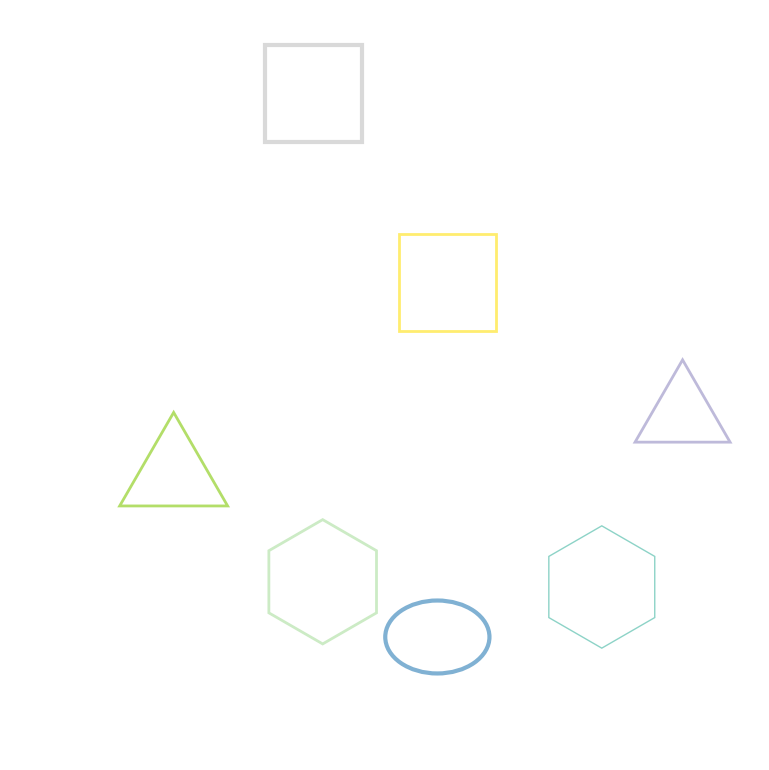[{"shape": "hexagon", "thickness": 0.5, "radius": 0.4, "center": [0.782, 0.238]}, {"shape": "triangle", "thickness": 1, "radius": 0.36, "center": [0.886, 0.461]}, {"shape": "oval", "thickness": 1.5, "radius": 0.34, "center": [0.568, 0.173]}, {"shape": "triangle", "thickness": 1, "radius": 0.4, "center": [0.226, 0.383]}, {"shape": "square", "thickness": 1.5, "radius": 0.31, "center": [0.407, 0.878]}, {"shape": "hexagon", "thickness": 1, "radius": 0.4, "center": [0.419, 0.244]}, {"shape": "square", "thickness": 1, "radius": 0.32, "center": [0.581, 0.633]}]